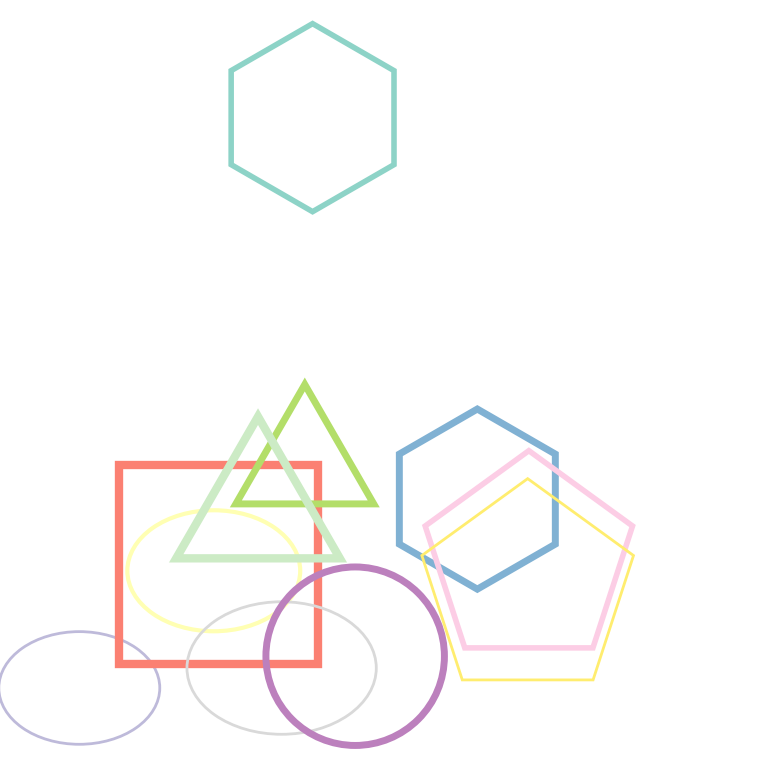[{"shape": "hexagon", "thickness": 2, "radius": 0.61, "center": [0.406, 0.847]}, {"shape": "oval", "thickness": 1.5, "radius": 0.56, "center": [0.278, 0.259]}, {"shape": "oval", "thickness": 1, "radius": 0.52, "center": [0.103, 0.107]}, {"shape": "square", "thickness": 3, "radius": 0.64, "center": [0.284, 0.267]}, {"shape": "hexagon", "thickness": 2.5, "radius": 0.58, "center": [0.62, 0.352]}, {"shape": "triangle", "thickness": 2.5, "radius": 0.52, "center": [0.396, 0.397]}, {"shape": "pentagon", "thickness": 2, "radius": 0.71, "center": [0.687, 0.273]}, {"shape": "oval", "thickness": 1, "radius": 0.61, "center": [0.366, 0.132]}, {"shape": "circle", "thickness": 2.5, "radius": 0.58, "center": [0.461, 0.148]}, {"shape": "triangle", "thickness": 3, "radius": 0.61, "center": [0.335, 0.336]}, {"shape": "pentagon", "thickness": 1, "radius": 0.72, "center": [0.685, 0.234]}]